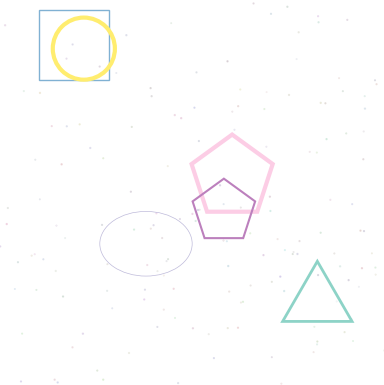[{"shape": "triangle", "thickness": 2, "radius": 0.52, "center": [0.824, 0.217]}, {"shape": "oval", "thickness": 0.5, "radius": 0.6, "center": [0.379, 0.367]}, {"shape": "square", "thickness": 1, "radius": 0.45, "center": [0.192, 0.884]}, {"shape": "pentagon", "thickness": 3, "radius": 0.55, "center": [0.603, 0.54]}, {"shape": "pentagon", "thickness": 1.5, "radius": 0.43, "center": [0.581, 0.451]}, {"shape": "circle", "thickness": 3, "radius": 0.4, "center": [0.218, 0.874]}]